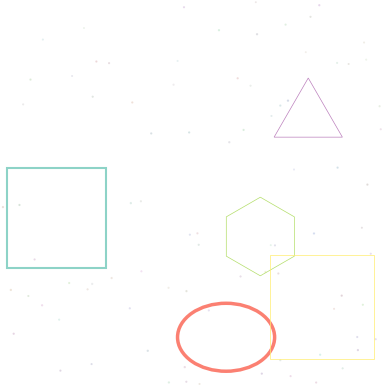[{"shape": "square", "thickness": 1.5, "radius": 0.64, "center": [0.147, 0.434]}, {"shape": "oval", "thickness": 2.5, "radius": 0.63, "center": [0.587, 0.124]}, {"shape": "hexagon", "thickness": 0.5, "radius": 0.51, "center": [0.676, 0.386]}, {"shape": "triangle", "thickness": 0.5, "radius": 0.51, "center": [0.801, 0.695]}, {"shape": "square", "thickness": 0.5, "radius": 0.67, "center": [0.836, 0.203]}]